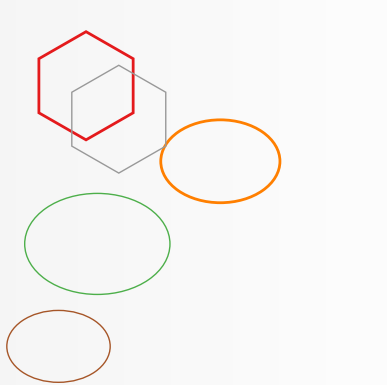[{"shape": "hexagon", "thickness": 2, "radius": 0.7, "center": [0.222, 0.777]}, {"shape": "oval", "thickness": 1, "radius": 0.94, "center": [0.251, 0.366]}, {"shape": "oval", "thickness": 2, "radius": 0.77, "center": [0.569, 0.581]}, {"shape": "oval", "thickness": 1, "radius": 0.67, "center": [0.151, 0.1]}, {"shape": "hexagon", "thickness": 1, "radius": 0.7, "center": [0.307, 0.69]}]